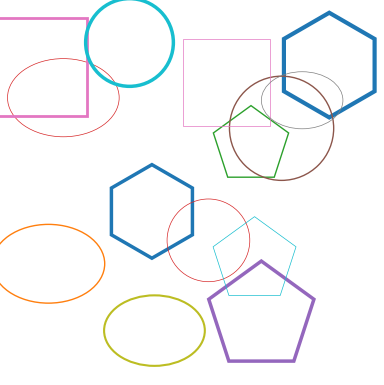[{"shape": "hexagon", "thickness": 2.5, "radius": 0.61, "center": [0.395, 0.451]}, {"shape": "hexagon", "thickness": 3, "radius": 0.68, "center": [0.855, 0.831]}, {"shape": "oval", "thickness": 1, "radius": 0.73, "center": [0.126, 0.315]}, {"shape": "pentagon", "thickness": 1, "radius": 0.51, "center": [0.652, 0.623]}, {"shape": "circle", "thickness": 0.5, "radius": 0.54, "center": [0.541, 0.376]}, {"shape": "oval", "thickness": 0.5, "radius": 0.73, "center": [0.165, 0.746]}, {"shape": "pentagon", "thickness": 2.5, "radius": 0.72, "center": [0.679, 0.178]}, {"shape": "circle", "thickness": 1, "radius": 0.68, "center": [0.731, 0.667]}, {"shape": "square", "thickness": 0.5, "radius": 0.57, "center": [0.588, 0.785]}, {"shape": "square", "thickness": 2, "radius": 0.63, "center": [0.1, 0.826]}, {"shape": "oval", "thickness": 0.5, "radius": 0.53, "center": [0.785, 0.74]}, {"shape": "oval", "thickness": 1.5, "radius": 0.65, "center": [0.401, 0.141]}, {"shape": "pentagon", "thickness": 0.5, "radius": 0.57, "center": [0.661, 0.324]}, {"shape": "circle", "thickness": 2.5, "radius": 0.57, "center": [0.336, 0.89]}]